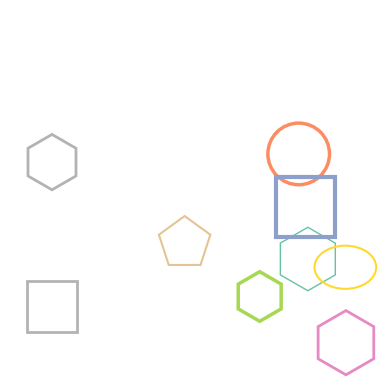[{"shape": "hexagon", "thickness": 1, "radius": 0.41, "center": [0.8, 0.327]}, {"shape": "circle", "thickness": 2.5, "radius": 0.4, "center": [0.776, 0.6]}, {"shape": "square", "thickness": 3, "radius": 0.39, "center": [0.794, 0.463]}, {"shape": "hexagon", "thickness": 2, "radius": 0.42, "center": [0.899, 0.11]}, {"shape": "hexagon", "thickness": 2.5, "radius": 0.32, "center": [0.675, 0.23]}, {"shape": "oval", "thickness": 1.5, "radius": 0.4, "center": [0.897, 0.306]}, {"shape": "pentagon", "thickness": 1.5, "radius": 0.35, "center": [0.48, 0.369]}, {"shape": "square", "thickness": 2, "radius": 0.33, "center": [0.135, 0.204]}, {"shape": "hexagon", "thickness": 2, "radius": 0.36, "center": [0.135, 0.579]}]